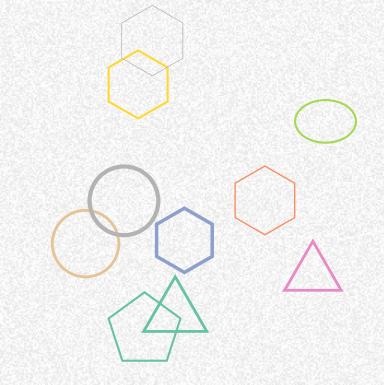[{"shape": "triangle", "thickness": 2, "radius": 0.47, "center": [0.455, 0.186]}, {"shape": "pentagon", "thickness": 1.5, "radius": 0.49, "center": [0.375, 0.143]}, {"shape": "hexagon", "thickness": 1, "radius": 0.45, "center": [0.688, 0.48]}, {"shape": "hexagon", "thickness": 2.5, "radius": 0.42, "center": [0.479, 0.376]}, {"shape": "triangle", "thickness": 2, "radius": 0.42, "center": [0.813, 0.289]}, {"shape": "oval", "thickness": 1.5, "radius": 0.4, "center": [0.846, 0.685]}, {"shape": "hexagon", "thickness": 1.5, "radius": 0.44, "center": [0.359, 0.781]}, {"shape": "circle", "thickness": 2, "radius": 0.43, "center": [0.222, 0.367]}, {"shape": "hexagon", "thickness": 0.5, "radius": 0.46, "center": [0.396, 0.895]}, {"shape": "circle", "thickness": 3, "radius": 0.45, "center": [0.322, 0.478]}]